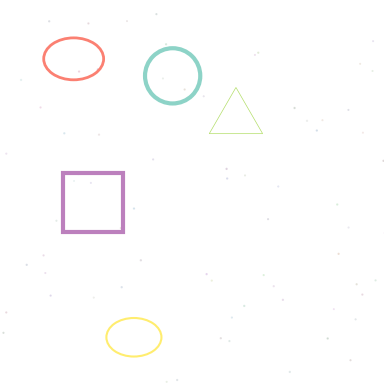[{"shape": "circle", "thickness": 3, "radius": 0.36, "center": [0.448, 0.803]}, {"shape": "oval", "thickness": 2, "radius": 0.39, "center": [0.191, 0.847]}, {"shape": "triangle", "thickness": 0.5, "radius": 0.4, "center": [0.613, 0.693]}, {"shape": "square", "thickness": 3, "radius": 0.39, "center": [0.242, 0.474]}, {"shape": "oval", "thickness": 1.5, "radius": 0.36, "center": [0.348, 0.124]}]